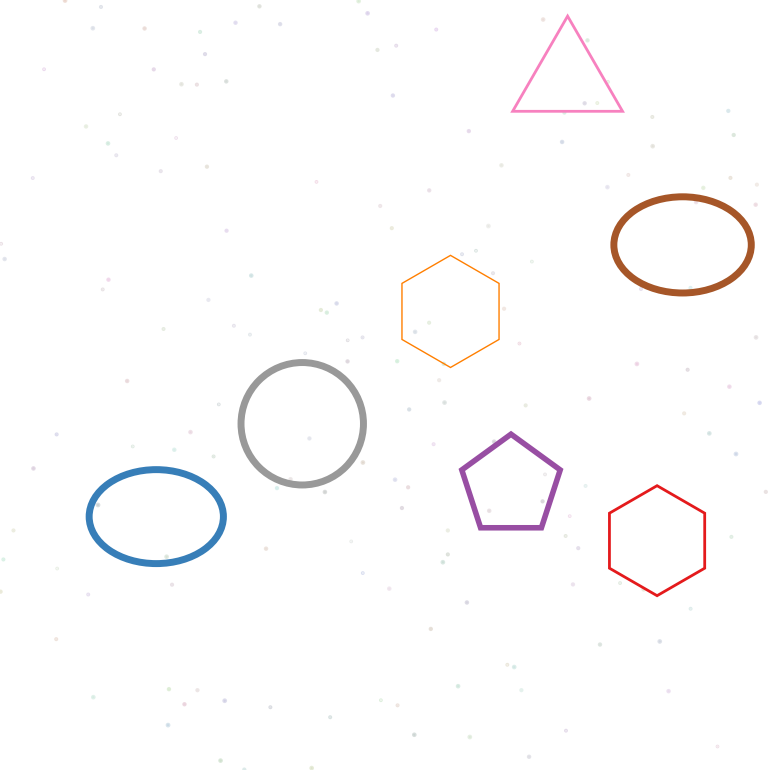[{"shape": "hexagon", "thickness": 1, "radius": 0.36, "center": [0.853, 0.298]}, {"shape": "oval", "thickness": 2.5, "radius": 0.44, "center": [0.203, 0.329]}, {"shape": "pentagon", "thickness": 2, "radius": 0.34, "center": [0.664, 0.369]}, {"shape": "hexagon", "thickness": 0.5, "radius": 0.36, "center": [0.585, 0.596]}, {"shape": "oval", "thickness": 2.5, "radius": 0.45, "center": [0.886, 0.682]}, {"shape": "triangle", "thickness": 1, "radius": 0.41, "center": [0.737, 0.897]}, {"shape": "circle", "thickness": 2.5, "radius": 0.4, "center": [0.393, 0.45]}]